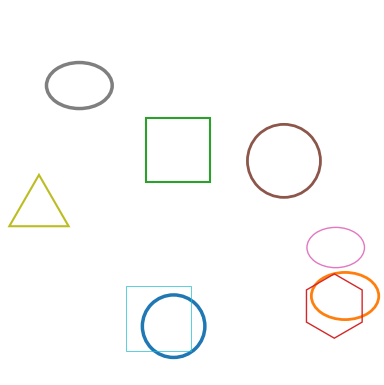[{"shape": "circle", "thickness": 2.5, "radius": 0.41, "center": [0.451, 0.153]}, {"shape": "oval", "thickness": 2, "radius": 0.44, "center": [0.896, 0.231]}, {"shape": "square", "thickness": 1.5, "radius": 0.42, "center": [0.463, 0.611]}, {"shape": "hexagon", "thickness": 1, "radius": 0.42, "center": [0.868, 0.205]}, {"shape": "circle", "thickness": 2, "radius": 0.47, "center": [0.738, 0.582]}, {"shape": "oval", "thickness": 1, "radius": 0.37, "center": [0.872, 0.357]}, {"shape": "oval", "thickness": 2.5, "radius": 0.43, "center": [0.206, 0.778]}, {"shape": "triangle", "thickness": 1.5, "radius": 0.44, "center": [0.101, 0.457]}, {"shape": "square", "thickness": 0.5, "radius": 0.42, "center": [0.412, 0.172]}]